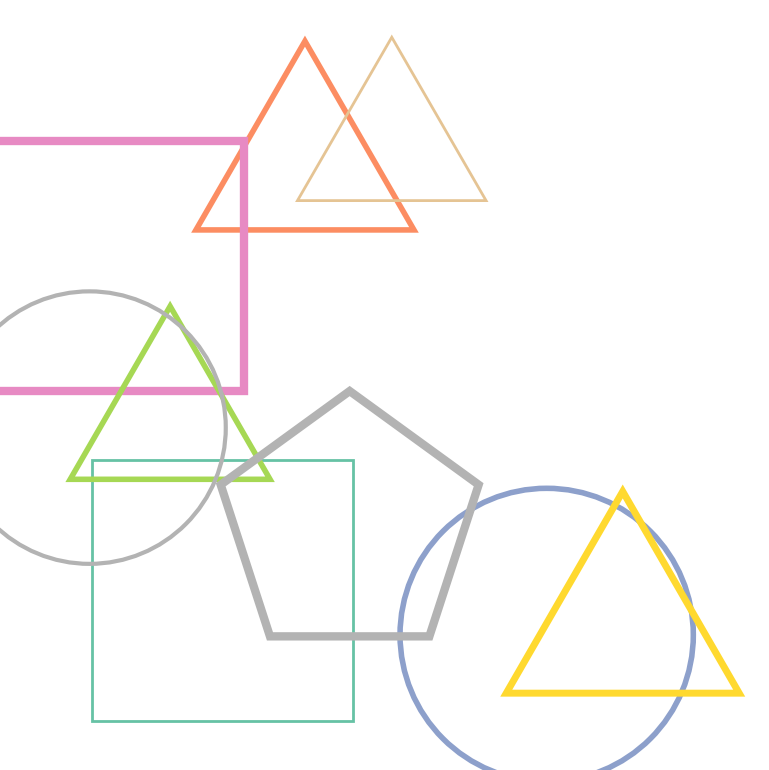[{"shape": "square", "thickness": 1, "radius": 0.85, "center": [0.289, 0.233]}, {"shape": "triangle", "thickness": 2, "radius": 0.82, "center": [0.396, 0.783]}, {"shape": "circle", "thickness": 2, "radius": 0.95, "center": [0.71, 0.175]}, {"shape": "square", "thickness": 3, "radius": 0.81, "center": [0.154, 0.655]}, {"shape": "triangle", "thickness": 2, "radius": 0.75, "center": [0.221, 0.452]}, {"shape": "triangle", "thickness": 2.5, "radius": 0.87, "center": [0.809, 0.187]}, {"shape": "triangle", "thickness": 1, "radius": 0.71, "center": [0.509, 0.81]}, {"shape": "circle", "thickness": 1.5, "radius": 0.88, "center": [0.116, 0.445]}, {"shape": "pentagon", "thickness": 3, "radius": 0.88, "center": [0.454, 0.316]}]